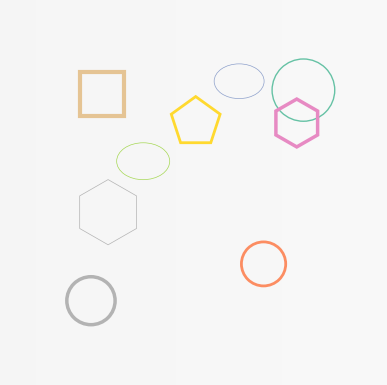[{"shape": "circle", "thickness": 1, "radius": 0.4, "center": [0.783, 0.766]}, {"shape": "circle", "thickness": 2, "radius": 0.29, "center": [0.68, 0.315]}, {"shape": "oval", "thickness": 0.5, "radius": 0.32, "center": [0.617, 0.789]}, {"shape": "hexagon", "thickness": 2.5, "radius": 0.31, "center": [0.766, 0.681]}, {"shape": "oval", "thickness": 0.5, "radius": 0.34, "center": [0.37, 0.581]}, {"shape": "pentagon", "thickness": 2, "radius": 0.33, "center": [0.505, 0.683]}, {"shape": "square", "thickness": 3, "radius": 0.29, "center": [0.263, 0.757]}, {"shape": "circle", "thickness": 2.5, "radius": 0.31, "center": [0.235, 0.219]}, {"shape": "hexagon", "thickness": 0.5, "radius": 0.42, "center": [0.279, 0.449]}]